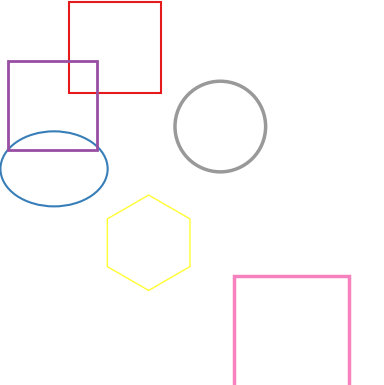[{"shape": "square", "thickness": 1.5, "radius": 0.59, "center": [0.298, 0.877]}, {"shape": "oval", "thickness": 1.5, "radius": 0.7, "center": [0.14, 0.561]}, {"shape": "square", "thickness": 2, "radius": 0.58, "center": [0.136, 0.727]}, {"shape": "hexagon", "thickness": 1, "radius": 0.62, "center": [0.386, 0.369]}, {"shape": "square", "thickness": 2.5, "radius": 0.75, "center": [0.757, 0.135]}, {"shape": "circle", "thickness": 2.5, "radius": 0.59, "center": [0.572, 0.671]}]